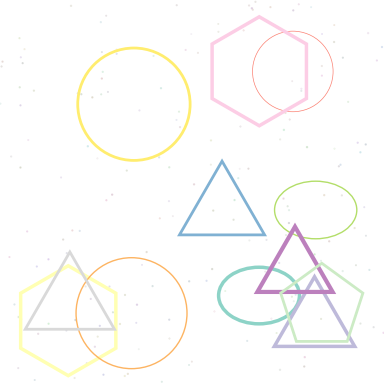[{"shape": "oval", "thickness": 2.5, "radius": 0.52, "center": [0.673, 0.232]}, {"shape": "hexagon", "thickness": 2.5, "radius": 0.71, "center": [0.177, 0.167]}, {"shape": "triangle", "thickness": 2.5, "radius": 0.6, "center": [0.817, 0.161]}, {"shape": "circle", "thickness": 0.5, "radius": 0.52, "center": [0.761, 0.814]}, {"shape": "triangle", "thickness": 2, "radius": 0.64, "center": [0.577, 0.454]}, {"shape": "circle", "thickness": 1, "radius": 0.72, "center": [0.342, 0.187]}, {"shape": "oval", "thickness": 1, "radius": 0.53, "center": [0.82, 0.455]}, {"shape": "hexagon", "thickness": 2.5, "radius": 0.71, "center": [0.673, 0.815]}, {"shape": "triangle", "thickness": 2, "radius": 0.67, "center": [0.181, 0.212]}, {"shape": "triangle", "thickness": 3, "radius": 0.56, "center": [0.766, 0.298]}, {"shape": "pentagon", "thickness": 2, "radius": 0.56, "center": [0.836, 0.204]}, {"shape": "circle", "thickness": 2, "radius": 0.73, "center": [0.348, 0.729]}]